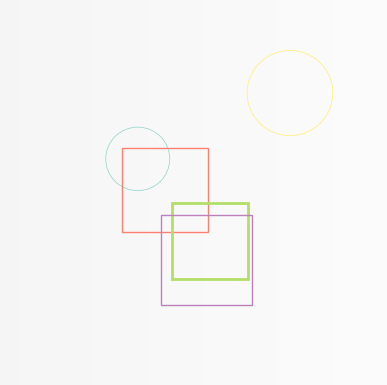[{"shape": "circle", "thickness": 0.5, "radius": 0.41, "center": [0.355, 0.587]}, {"shape": "square", "thickness": 1, "radius": 0.55, "center": [0.425, 0.506]}, {"shape": "square", "thickness": 2, "radius": 0.49, "center": [0.542, 0.374]}, {"shape": "square", "thickness": 1, "radius": 0.58, "center": [0.533, 0.324]}, {"shape": "circle", "thickness": 0.5, "radius": 0.55, "center": [0.748, 0.758]}]